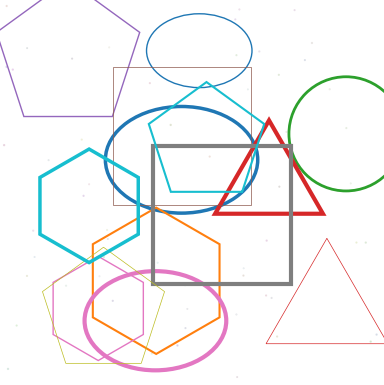[{"shape": "oval", "thickness": 1, "radius": 0.68, "center": [0.518, 0.868]}, {"shape": "oval", "thickness": 2.5, "radius": 0.99, "center": [0.472, 0.585]}, {"shape": "hexagon", "thickness": 1.5, "radius": 0.95, "center": [0.406, 0.271]}, {"shape": "circle", "thickness": 2, "radius": 0.74, "center": [0.899, 0.652]}, {"shape": "triangle", "thickness": 3, "radius": 0.81, "center": [0.699, 0.526]}, {"shape": "triangle", "thickness": 0.5, "radius": 0.91, "center": [0.849, 0.198]}, {"shape": "pentagon", "thickness": 1, "radius": 0.98, "center": [0.177, 0.856]}, {"shape": "square", "thickness": 0.5, "radius": 0.9, "center": [0.472, 0.646]}, {"shape": "oval", "thickness": 3, "radius": 0.92, "center": [0.404, 0.167]}, {"shape": "hexagon", "thickness": 1, "radius": 0.68, "center": [0.255, 0.199]}, {"shape": "square", "thickness": 3, "radius": 0.89, "center": [0.577, 0.442]}, {"shape": "pentagon", "thickness": 0.5, "radius": 0.83, "center": [0.269, 0.191]}, {"shape": "hexagon", "thickness": 2.5, "radius": 0.74, "center": [0.231, 0.465]}, {"shape": "pentagon", "thickness": 1.5, "radius": 0.79, "center": [0.536, 0.629]}]